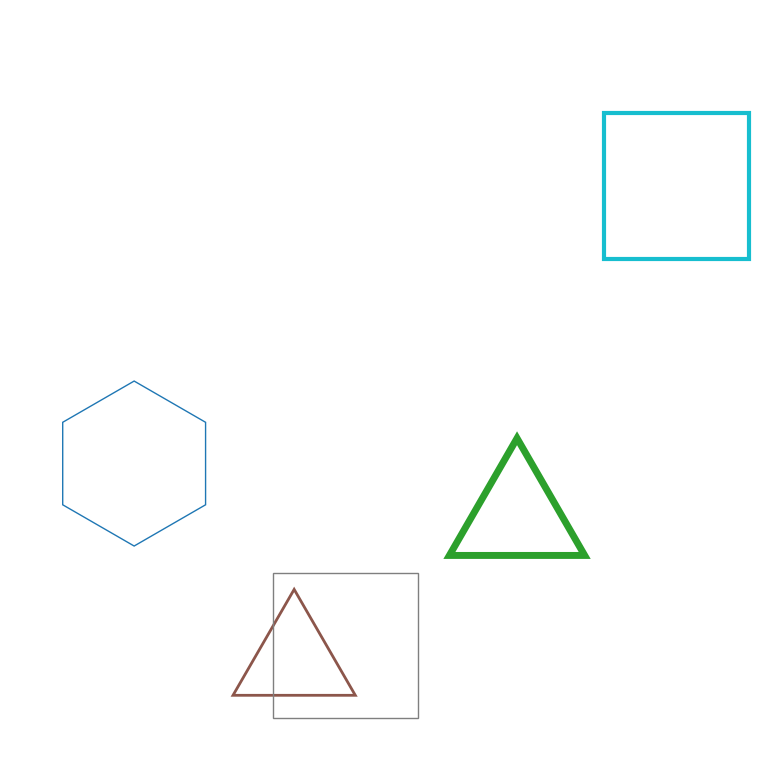[{"shape": "hexagon", "thickness": 0.5, "radius": 0.54, "center": [0.174, 0.398]}, {"shape": "triangle", "thickness": 2.5, "radius": 0.51, "center": [0.671, 0.329]}, {"shape": "triangle", "thickness": 1, "radius": 0.46, "center": [0.382, 0.143]}, {"shape": "square", "thickness": 0.5, "radius": 0.47, "center": [0.449, 0.161]}, {"shape": "square", "thickness": 1.5, "radius": 0.47, "center": [0.879, 0.758]}]